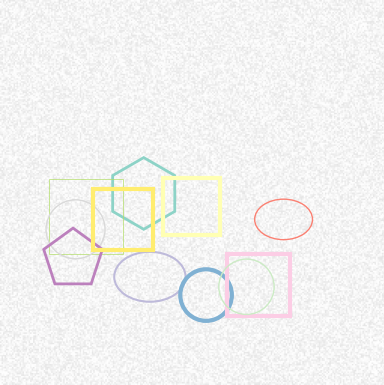[{"shape": "hexagon", "thickness": 2, "radius": 0.47, "center": [0.373, 0.498]}, {"shape": "square", "thickness": 3, "radius": 0.37, "center": [0.498, 0.463]}, {"shape": "oval", "thickness": 1.5, "radius": 0.46, "center": [0.389, 0.281]}, {"shape": "oval", "thickness": 1, "radius": 0.38, "center": [0.737, 0.43]}, {"shape": "circle", "thickness": 3, "radius": 0.33, "center": [0.535, 0.234]}, {"shape": "square", "thickness": 0.5, "radius": 0.48, "center": [0.223, 0.437]}, {"shape": "square", "thickness": 3, "radius": 0.41, "center": [0.672, 0.26]}, {"shape": "circle", "thickness": 1, "radius": 0.38, "center": [0.196, 0.404]}, {"shape": "pentagon", "thickness": 2, "radius": 0.4, "center": [0.19, 0.327]}, {"shape": "circle", "thickness": 1, "radius": 0.36, "center": [0.64, 0.255]}, {"shape": "square", "thickness": 3, "radius": 0.39, "center": [0.32, 0.43]}]